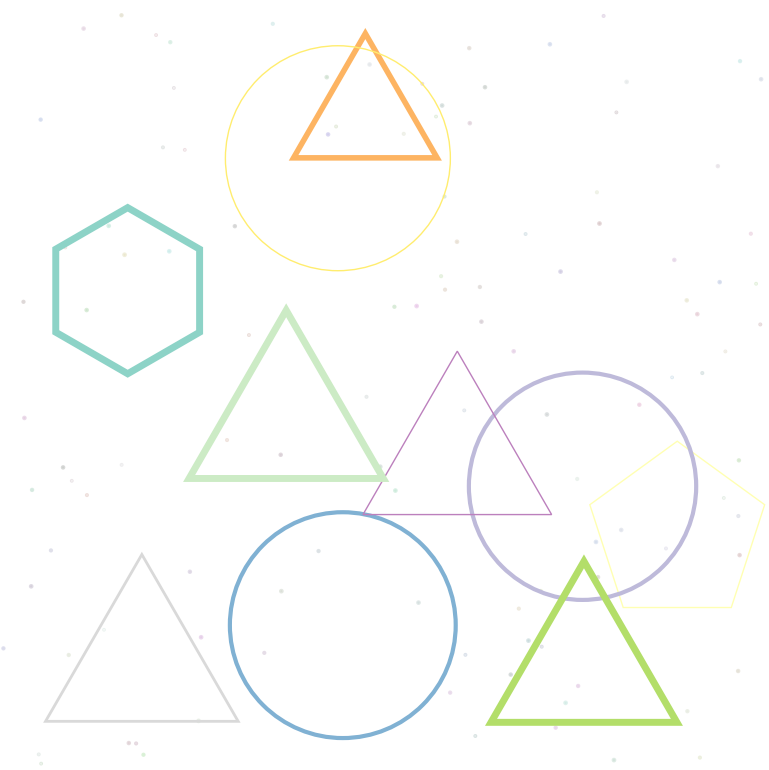[{"shape": "hexagon", "thickness": 2.5, "radius": 0.54, "center": [0.166, 0.622]}, {"shape": "pentagon", "thickness": 0.5, "radius": 0.6, "center": [0.88, 0.308]}, {"shape": "circle", "thickness": 1.5, "radius": 0.74, "center": [0.757, 0.369]}, {"shape": "circle", "thickness": 1.5, "radius": 0.73, "center": [0.445, 0.188]}, {"shape": "triangle", "thickness": 2, "radius": 0.54, "center": [0.474, 0.849]}, {"shape": "triangle", "thickness": 2.5, "radius": 0.7, "center": [0.758, 0.132]}, {"shape": "triangle", "thickness": 1, "radius": 0.72, "center": [0.184, 0.135]}, {"shape": "triangle", "thickness": 0.5, "radius": 0.71, "center": [0.594, 0.402]}, {"shape": "triangle", "thickness": 2.5, "radius": 0.73, "center": [0.372, 0.451]}, {"shape": "circle", "thickness": 0.5, "radius": 0.73, "center": [0.439, 0.795]}]